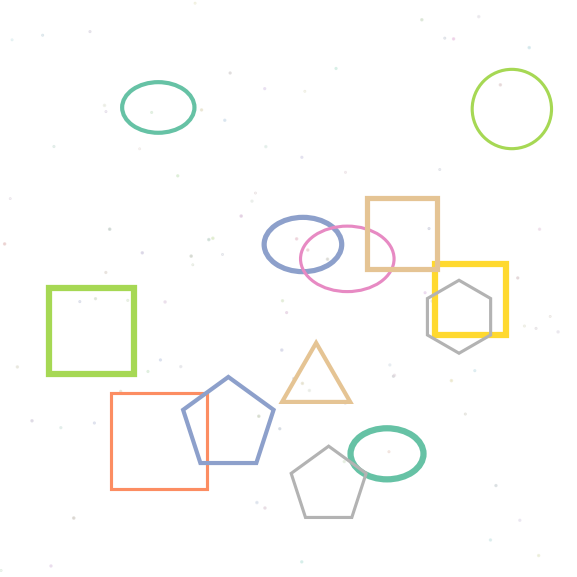[{"shape": "oval", "thickness": 3, "radius": 0.32, "center": [0.67, 0.213]}, {"shape": "oval", "thickness": 2, "radius": 0.31, "center": [0.274, 0.813]}, {"shape": "square", "thickness": 1.5, "radius": 0.42, "center": [0.276, 0.235]}, {"shape": "pentagon", "thickness": 2, "radius": 0.41, "center": [0.395, 0.264]}, {"shape": "oval", "thickness": 2.5, "radius": 0.34, "center": [0.525, 0.576]}, {"shape": "oval", "thickness": 1.5, "radius": 0.4, "center": [0.601, 0.551]}, {"shape": "square", "thickness": 3, "radius": 0.37, "center": [0.159, 0.426]}, {"shape": "circle", "thickness": 1.5, "radius": 0.34, "center": [0.886, 0.81]}, {"shape": "square", "thickness": 3, "radius": 0.31, "center": [0.815, 0.48]}, {"shape": "triangle", "thickness": 2, "radius": 0.34, "center": [0.547, 0.337]}, {"shape": "square", "thickness": 2.5, "radius": 0.31, "center": [0.696, 0.595]}, {"shape": "pentagon", "thickness": 1.5, "radius": 0.34, "center": [0.569, 0.158]}, {"shape": "hexagon", "thickness": 1.5, "radius": 0.32, "center": [0.795, 0.451]}]